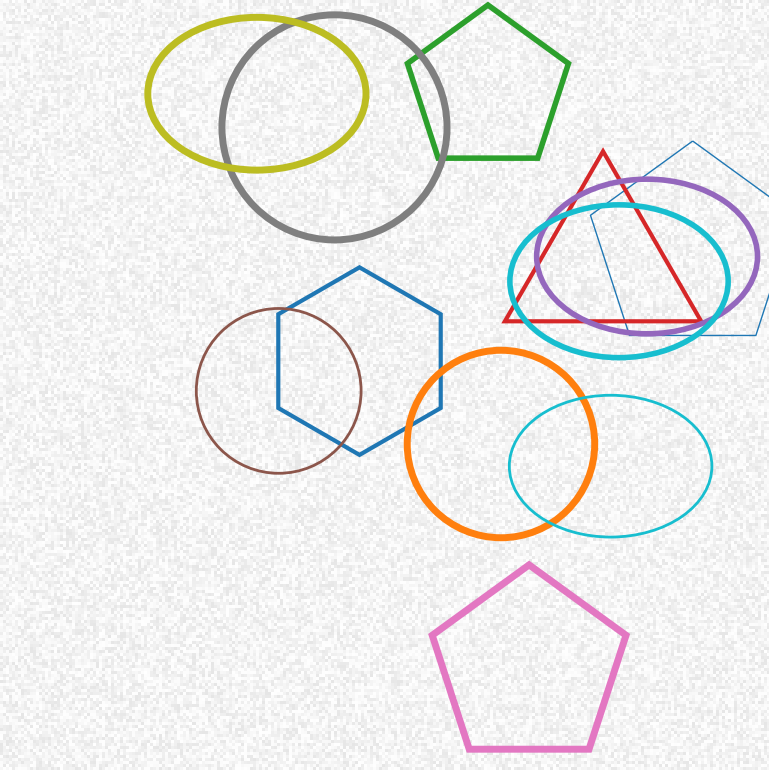[{"shape": "hexagon", "thickness": 1.5, "radius": 0.61, "center": [0.467, 0.531]}, {"shape": "pentagon", "thickness": 0.5, "radius": 0.7, "center": [0.9, 0.677]}, {"shape": "circle", "thickness": 2.5, "radius": 0.61, "center": [0.651, 0.423]}, {"shape": "pentagon", "thickness": 2, "radius": 0.55, "center": [0.634, 0.884]}, {"shape": "triangle", "thickness": 1.5, "radius": 0.74, "center": [0.783, 0.656]}, {"shape": "oval", "thickness": 2, "radius": 0.72, "center": [0.84, 0.667]}, {"shape": "circle", "thickness": 1, "radius": 0.54, "center": [0.362, 0.492]}, {"shape": "pentagon", "thickness": 2.5, "radius": 0.66, "center": [0.687, 0.134]}, {"shape": "circle", "thickness": 2.5, "radius": 0.73, "center": [0.434, 0.835]}, {"shape": "oval", "thickness": 2.5, "radius": 0.71, "center": [0.334, 0.878]}, {"shape": "oval", "thickness": 2, "radius": 0.71, "center": [0.804, 0.635]}, {"shape": "oval", "thickness": 1, "radius": 0.66, "center": [0.793, 0.395]}]